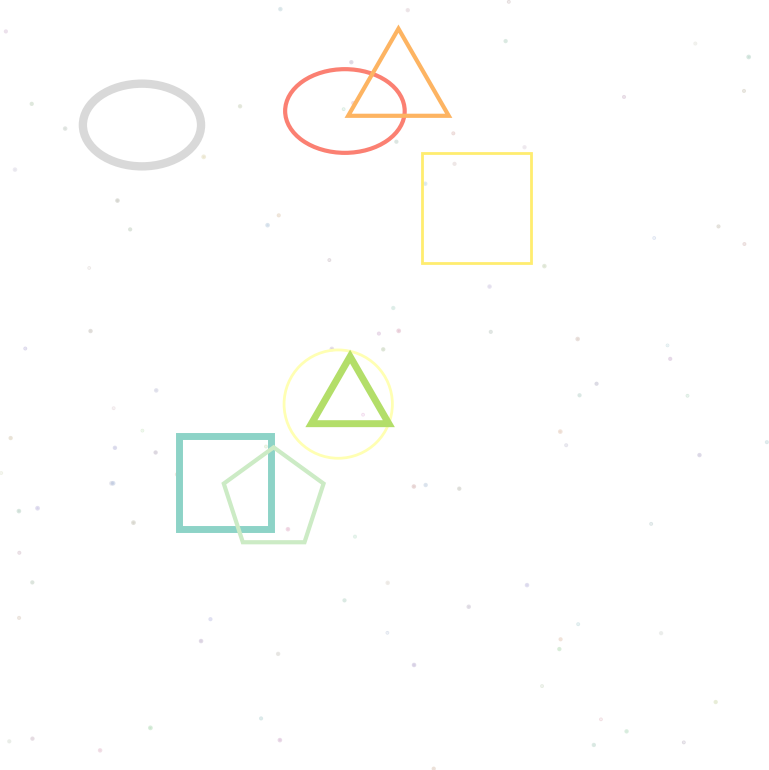[{"shape": "square", "thickness": 2.5, "radius": 0.3, "center": [0.292, 0.373]}, {"shape": "circle", "thickness": 1, "radius": 0.35, "center": [0.439, 0.475]}, {"shape": "oval", "thickness": 1.5, "radius": 0.39, "center": [0.448, 0.856]}, {"shape": "triangle", "thickness": 1.5, "radius": 0.38, "center": [0.517, 0.887]}, {"shape": "triangle", "thickness": 2.5, "radius": 0.29, "center": [0.455, 0.479]}, {"shape": "oval", "thickness": 3, "radius": 0.38, "center": [0.184, 0.838]}, {"shape": "pentagon", "thickness": 1.5, "radius": 0.34, "center": [0.355, 0.351]}, {"shape": "square", "thickness": 1, "radius": 0.36, "center": [0.619, 0.73]}]